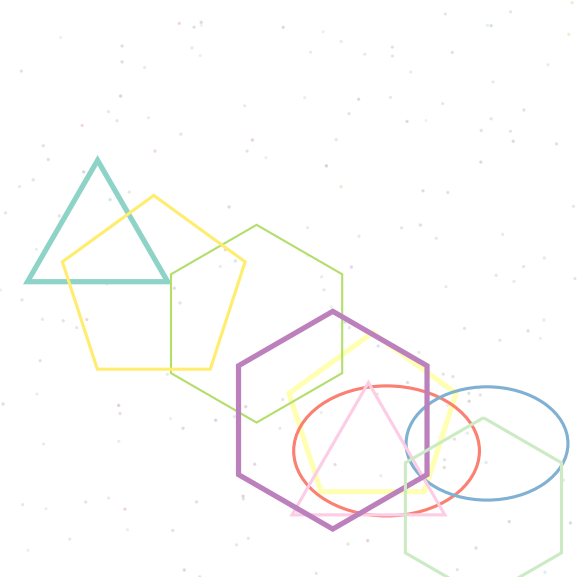[{"shape": "triangle", "thickness": 2.5, "radius": 0.7, "center": [0.169, 0.581]}, {"shape": "pentagon", "thickness": 2.5, "radius": 0.76, "center": [0.645, 0.271]}, {"shape": "oval", "thickness": 1.5, "radius": 0.8, "center": [0.669, 0.218]}, {"shape": "oval", "thickness": 1.5, "radius": 0.7, "center": [0.843, 0.231]}, {"shape": "hexagon", "thickness": 1, "radius": 0.86, "center": [0.444, 0.439]}, {"shape": "triangle", "thickness": 1.5, "radius": 0.76, "center": [0.638, 0.184]}, {"shape": "hexagon", "thickness": 2.5, "radius": 0.94, "center": [0.576, 0.272]}, {"shape": "hexagon", "thickness": 1.5, "radius": 0.78, "center": [0.837, 0.12]}, {"shape": "pentagon", "thickness": 1.5, "radius": 0.83, "center": [0.266, 0.494]}]